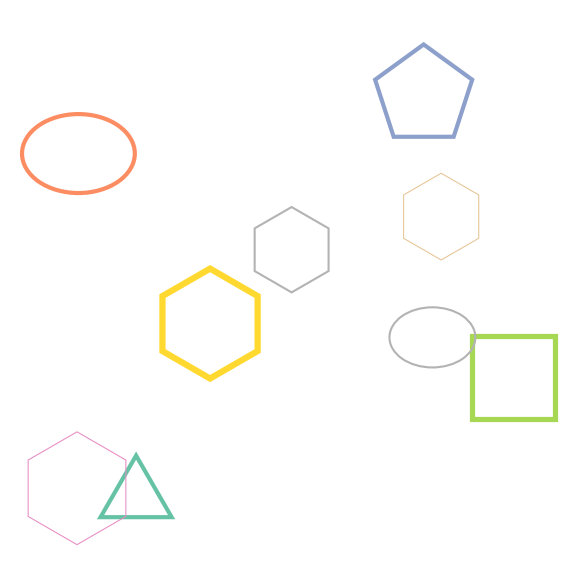[{"shape": "triangle", "thickness": 2, "radius": 0.36, "center": [0.236, 0.139]}, {"shape": "oval", "thickness": 2, "radius": 0.49, "center": [0.136, 0.733]}, {"shape": "pentagon", "thickness": 2, "radius": 0.44, "center": [0.734, 0.834]}, {"shape": "hexagon", "thickness": 0.5, "radius": 0.49, "center": [0.133, 0.154]}, {"shape": "square", "thickness": 2.5, "radius": 0.36, "center": [0.889, 0.345]}, {"shape": "hexagon", "thickness": 3, "radius": 0.48, "center": [0.364, 0.439]}, {"shape": "hexagon", "thickness": 0.5, "radius": 0.38, "center": [0.764, 0.624]}, {"shape": "oval", "thickness": 1, "radius": 0.37, "center": [0.749, 0.415]}, {"shape": "hexagon", "thickness": 1, "radius": 0.37, "center": [0.505, 0.567]}]